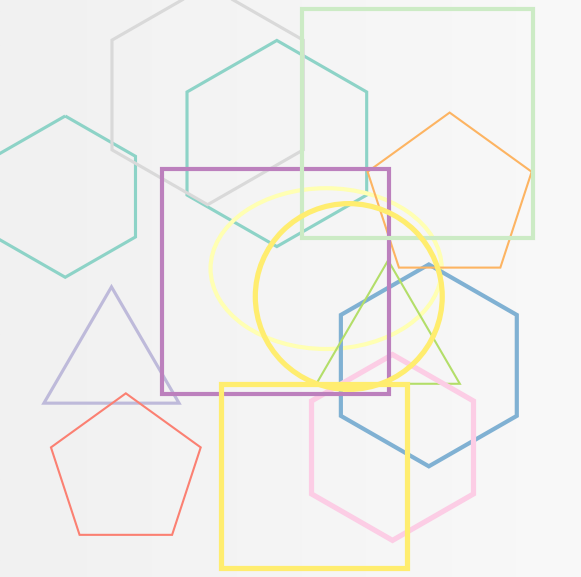[{"shape": "hexagon", "thickness": 1.5, "radius": 0.89, "center": [0.476, 0.751]}, {"shape": "hexagon", "thickness": 1.5, "radius": 0.7, "center": [0.112, 0.659]}, {"shape": "oval", "thickness": 2, "radius": 0.99, "center": [0.561, 0.534]}, {"shape": "triangle", "thickness": 1.5, "radius": 0.67, "center": [0.192, 0.368]}, {"shape": "pentagon", "thickness": 1, "radius": 0.68, "center": [0.216, 0.183]}, {"shape": "hexagon", "thickness": 2, "radius": 0.87, "center": [0.738, 0.366]}, {"shape": "pentagon", "thickness": 1, "radius": 0.74, "center": [0.774, 0.656]}, {"shape": "triangle", "thickness": 1, "radius": 0.71, "center": [0.668, 0.406]}, {"shape": "hexagon", "thickness": 2.5, "radius": 0.8, "center": [0.675, 0.224]}, {"shape": "hexagon", "thickness": 1.5, "radius": 0.95, "center": [0.357, 0.835]}, {"shape": "square", "thickness": 2, "radius": 0.97, "center": [0.474, 0.512]}, {"shape": "square", "thickness": 2, "radius": 0.99, "center": [0.719, 0.785]}, {"shape": "circle", "thickness": 2.5, "radius": 0.8, "center": [0.6, 0.486]}, {"shape": "square", "thickness": 2.5, "radius": 0.8, "center": [0.54, 0.175]}]